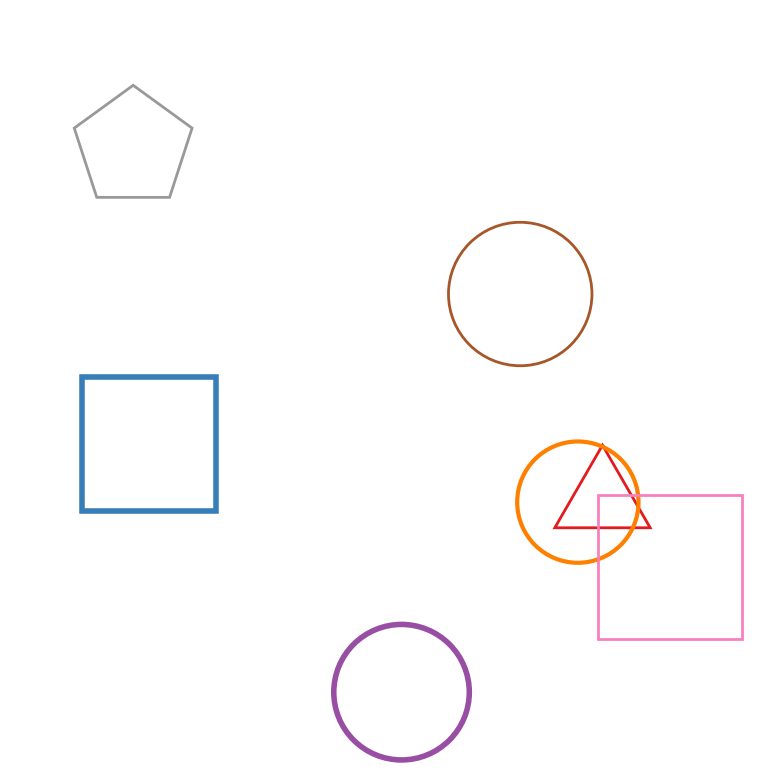[{"shape": "triangle", "thickness": 1, "radius": 0.36, "center": [0.782, 0.35]}, {"shape": "square", "thickness": 2, "radius": 0.44, "center": [0.194, 0.423]}, {"shape": "circle", "thickness": 2, "radius": 0.44, "center": [0.521, 0.101]}, {"shape": "circle", "thickness": 1.5, "radius": 0.39, "center": [0.75, 0.348]}, {"shape": "circle", "thickness": 1, "radius": 0.47, "center": [0.676, 0.618]}, {"shape": "square", "thickness": 1, "radius": 0.47, "center": [0.87, 0.263]}, {"shape": "pentagon", "thickness": 1, "radius": 0.4, "center": [0.173, 0.809]}]